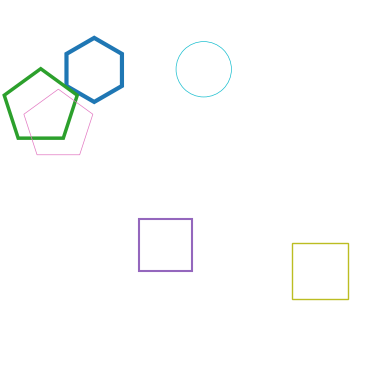[{"shape": "hexagon", "thickness": 3, "radius": 0.42, "center": [0.245, 0.818]}, {"shape": "pentagon", "thickness": 2.5, "radius": 0.5, "center": [0.106, 0.722]}, {"shape": "square", "thickness": 1.5, "radius": 0.34, "center": [0.431, 0.363]}, {"shape": "pentagon", "thickness": 0.5, "radius": 0.47, "center": [0.152, 0.674]}, {"shape": "square", "thickness": 1, "radius": 0.36, "center": [0.831, 0.297]}, {"shape": "circle", "thickness": 0.5, "radius": 0.36, "center": [0.529, 0.82]}]